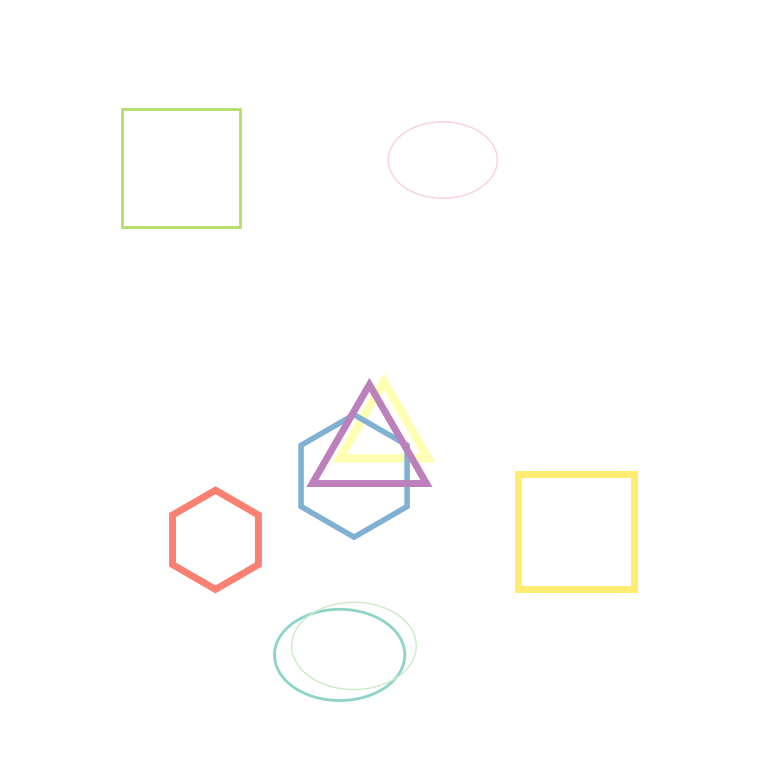[{"shape": "oval", "thickness": 1, "radius": 0.42, "center": [0.441, 0.149]}, {"shape": "triangle", "thickness": 3, "radius": 0.33, "center": [0.499, 0.438]}, {"shape": "hexagon", "thickness": 2.5, "radius": 0.32, "center": [0.28, 0.299]}, {"shape": "hexagon", "thickness": 2, "radius": 0.4, "center": [0.46, 0.382]}, {"shape": "square", "thickness": 1, "radius": 0.38, "center": [0.235, 0.781]}, {"shape": "oval", "thickness": 0.5, "radius": 0.35, "center": [0.575, 0.792]}, {"shape": "triangle", "thickness": 2.5, "radius": 0.43, "center": [0.48, 0.415]}, {"shape": "oval", "thickness": 0.5, "radius": 0.4, "center": [0.46, 0.161]}, {"shape": "square", "thickness": 2.5, "radius": 0.38, "center": [0.748, 0.31]}]